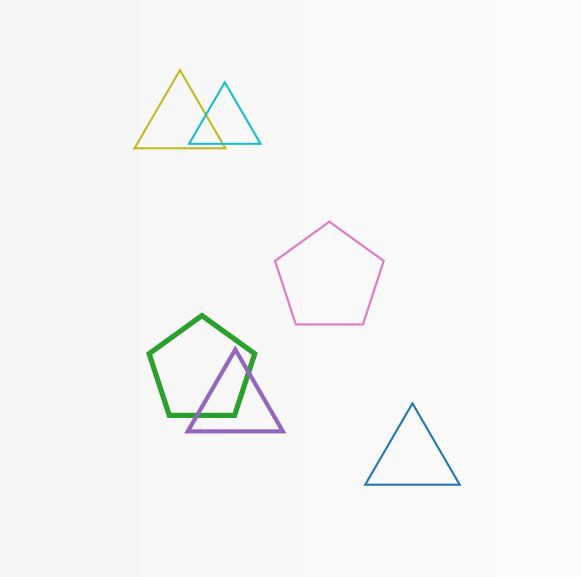[{"shape": "triangle", "thickness": 1, "radius": 0.47, "center": [0.71, 0.207]}, {"shape": "pentagon", "thickness": 2.5, "radius": 0.48, "center": [0.347, 0.357]}, {"shape": "triangle", "thickness": 2, "radius": 0.47, "center": [0.405, 0.299]}, {"shape": "pentagon", "thickness": 1, "radius": 0.49, "center": [0.567, 0.517]}, {"shape": "triangle", "thickness": 1, "radius": 0.45, "center": [0.31, 0.787]}, {"shape": "triangle", "thickness": 1, "radius": 0.36, "center": [0.387, 0.786]}]